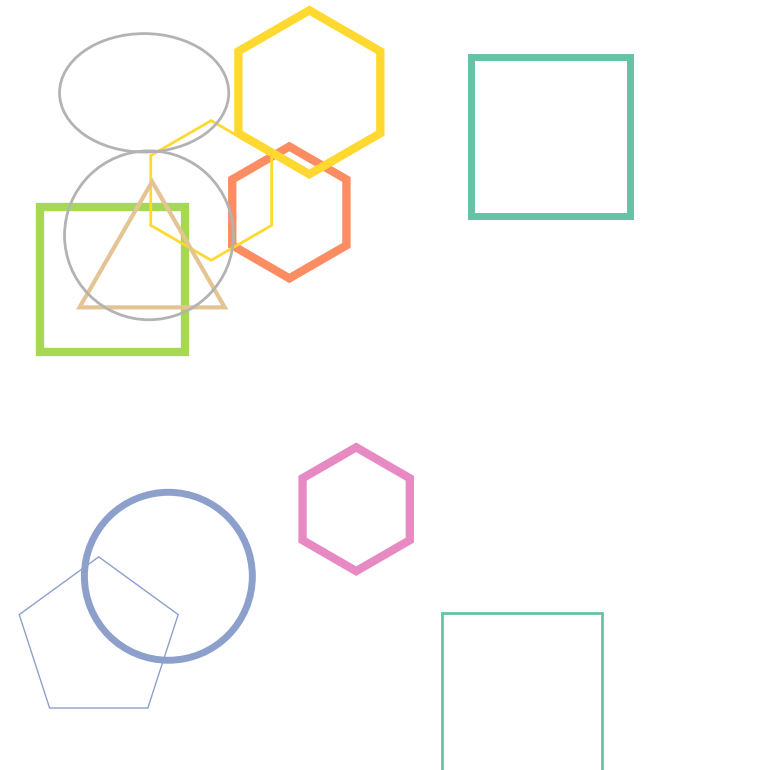[{"shape": "square", "thickness": 2.5, "radius": 0.51, "center": [0.715, 0.823]}, {"shape": "square", "thickness": 1, "radius": 0.52, "center": [0.678, 0.1]}, {"shape": "hexagon", "thickness": 3, "radius": 0.43, "center": [0.376, 0.724]}, {"shape": "circle", "thickness": 2.5, "radius": 0.55, "center": [0.219, 0.252]}, {"shape": "pentagon", "thickness": 0.5, "radius": 0.54, "center": [0.128, 0.168]}, {"shape": "hexagon", "thickness": 3, "radius": 0.4, "center": [0.463, 0.339]}, {"shape": "square", "thickness": 3, "radius": 0.47, "center": [0.146, 0.637]}, {"shape": "hexagon", "thickness": 3, "radius": 0.53, "center": [0.402, 0.88]}, {"shape": "hexagon", "thickness": 1, "radius": 0.45, "center": [0.274, 0.753]}, {"shape": "triangle", "thickness": 1.5, "radius": 0.54, "center": [0.198, 0.655]}, {"shape": "oval", "thickness": 1, "radius": 0.55, "center": [0.187, 0.879]}, {"shape": "circle", "thickness": 1, "radius": 0.55, "center": [0.193, 0.694]}]